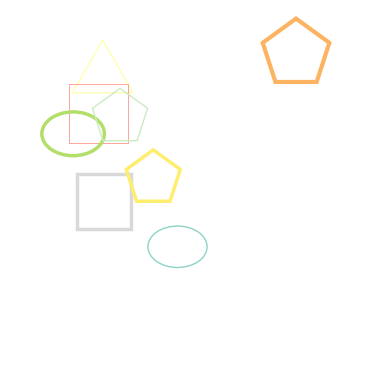[{"shape": "oval", "thickness": 1, "radius": 0.38, "center": [0.461, 0.359]}, {"shape": "triangle", "thickness": 1, "radius": 0.46, "center": [0.267, 0.804]}, {"shape": "square", "thickness": 0.5, "radius": 0.38, "center": [0.256, 0.705]}, {"shape": "pentagon", "thickness": 3, "radius": 0.46, "center": [0.769, 0.861]}, {"shape": "oval", "thickness": 2.5, "radius": 0.41, "center": [0.19, 0.653]}, {"shape": "square", "thickness": 2.5, "radius": 0.36, "center": [0.27, 0.477]}, {"shape": "pentagon", "thickness": 1, "radius": 0.38, "center": [0.312, 0.695]}, {"shape": "pentagon", "thickness": 2.5, "radius": 0.37, "center": [0.398, 0.537]}]